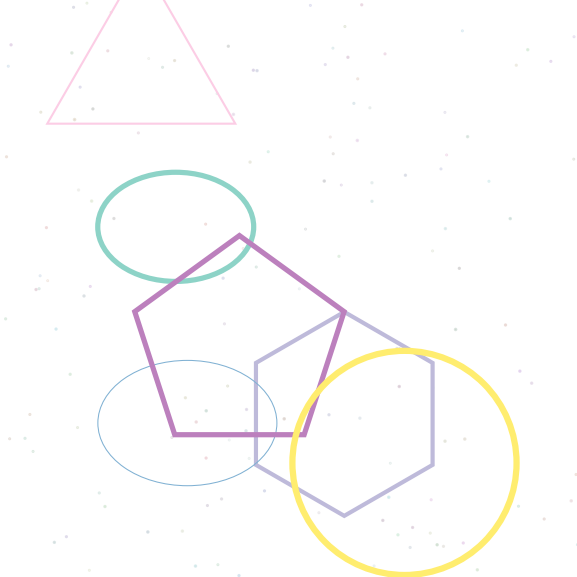[{"shape": "oval", "thickness": 2.5, "radius": 0.68, "center": [0.304, 0.606]}, {"shape": "hexagon", "thickness": 2, "radius": 0.88, "center": [0.596, 0.282]}, {"shape": "oval", "thickness": 0.5, "radius": 0.78, "center": [0.324, 0.267]}, {"shape": "triangle", "thickness": 1, "radius": 0.94, "center": [0.245, 0.879]}, {"shape": "pentagon", "thickness": 2.5, "radius": 0.95, "center": [0.415, 0.401]}, {"shape": "circle", "thickness": 3, "radius": 0.97, "center": [0.7, 0.198]}]